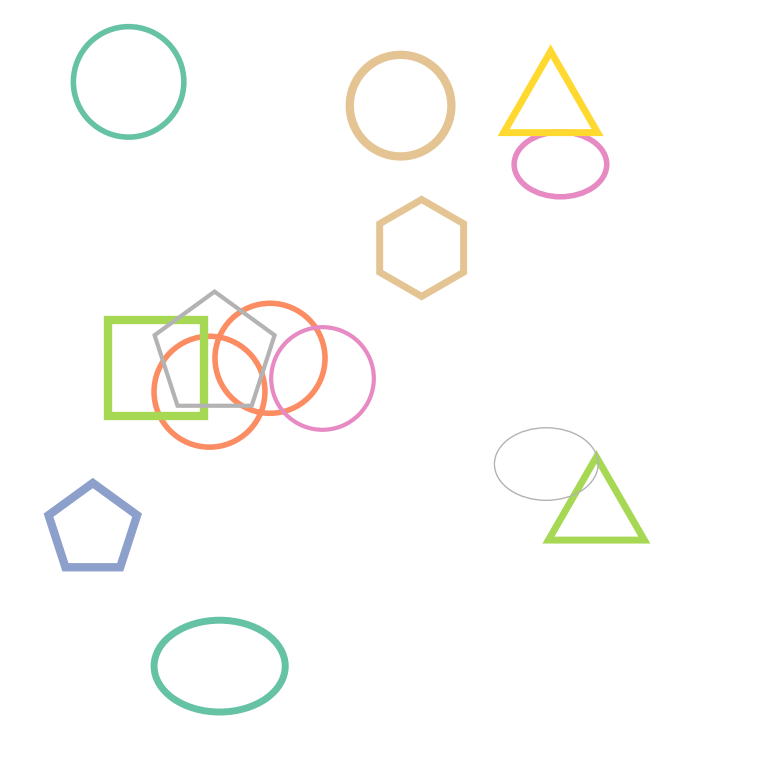[{"shape": "oval", "thickness": 2.5, "radius": 0.43, "center": [0.285, 0.135]}, {"shape": "circle", "thickness": 2, "radius": 0.36, "center": [0.167, 0.894]}, {"shape": "circle", "thickness": 2, "radius": 0.36, "center": [0.351, 0.535]}, {"shape": "circle", "thickness": 2, "radius": 0.36, "center": [0.272, 0.491]}, {"shape": "pentagon", "thickness": 3, "radius": 0.3, "center": [0.121, 0.312]}, {"shape": "circle", "thickness": 1.5, "radius": 0.33, "center": [0.419, 0.508]}, {"shape": "oval", "thickness": 2, "radius": 0.3, "center": [0.728, 0.787]}, {"shape": "square", "thickness": 3, "radius": 0.31, "center": [0.203, 0.522]}, {"shape": "triangle", "thickness": 2.5, "radius": 0.36, "center": [0.775, 0.335]}, {"shape": "triangle", "thickness": 2.5, "radius": 0.35, "center": [0.715, 0.863]}, {"shape": "circle", "thickness": 3, "radius": 0.33, "center": [0.52, 0.863]}, {"shape": "hexagon", "thickness": 2.5, "radius": 0.31, "center": [0.548, 0.678]}, {"shape": "oval", "thickness": 0.5, "radius": 0.34, "center": [0.709, 0.397]}, {"shape": "pentagon", "thickness": 1.5, "radius": 0.41, "center": [0.279, 0.539]}]